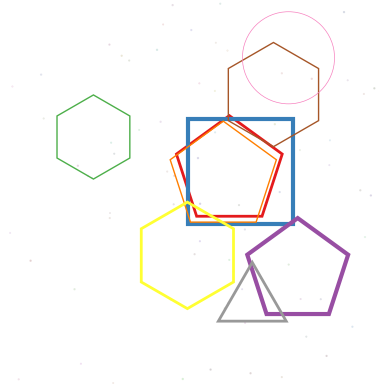[{"shape": "pentagon", "thickness": 2, "radius": 0.72, "center": [0.596, 0.555]}, {"shape": "square", "thickness": 3, "radius": 0.68, "center": [0.625, 0.553]}, {"shape": "hexagon", "thickness": 1, "radius": 0.55, "center": [0.243, 0.644]}, {"shape": "pentagon", "thickness": 3, "radius": 0.69, "center": [0.773, 0.296]}, {"shape": "pentagon", "thickness": 1, "radius": 0.72, "center": [0.58, 0.54]}, {"shape": "hexagon", "thickness": 2, "radius": 0.69, "center": [0.487, 0.337]}, {"shape": "hexagon", "thickness": 1, "radius": 0.68, "center": [0.71, 0.754]}, {"shape": "circle", "thickness": 0.5, "radius": 0.6, "center": [0.749, 0.85]}, {"shape": "triangle", "thickness": 2, "radius": 0.51, "center": [0.655, 0.217]}]